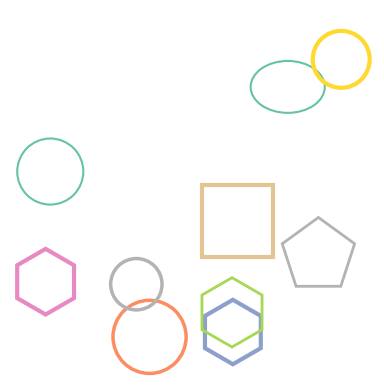[{"shape": "circle", "thickness": 1.5, "radius": 0.43, "center": [0.131, 0.554]}, {"shape": "oval", "thickness": 1.5, "radius": 0.48, "center": [0.747, 0.774]}, {"shape": "circle", "thickness": 2.5, "radius": 0.47, "center": [0.388, 0.125]}, {"shape": "hexagon", "thickness": 3, "radius": 0.42, "center": [0.605, 0.138]}, {"shape": "hexagon", "thickness": 3, "radius": 0.43, "center": [0.118, 0.268]}, {"shape": "hexagon", "thickness": 2, "radius": 0.45, "center": [0.603, 0.189]}, {"shape": "circle", "thickness": 3, "radius": 0.37, "center": [0.886, 0.846]}, {"shape": "square", "thickness": 3, "radius": 0.46, "center": [0.617, 0.426]}, {"shape": "pentagon", "thickness": 2, "radius": 0.49, "center": [0.827, 0.336]}, {"shape": "circle", "thickness": 2.5, "radius": 0.33, "center": [0.354, 0.262]}]